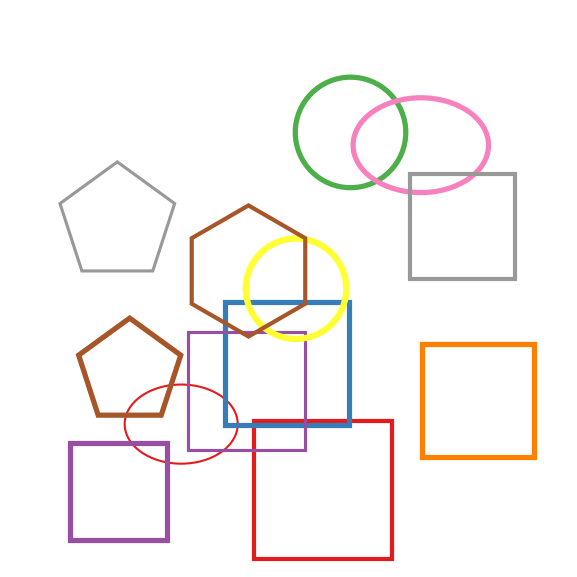[{"shape": "oval", "thickness": 1, "radius": 0.49, "center": [0.314, 0.265]}, {"shape": "square", "thickness": 2, "radius": 0.6, "center": [0.559, 0.151]}, {"shape": "square", "thickness": 2.5, "radius": 0.53, "center": [0.497, 0.37]}, {"shape": "circle", "thickness": 2.5, "radius": 0.48, "center": [0.607, 0.77]}, {"shape": "square", "thickness": 2.5, "radius": 0.42, "center": [0.206, 0.149]}, {"shape": "square", "thickness": 1.5, "radius": 0.51, "center": [0.427, 0.322]}, {"shape": "square", "thickness": 2.5, "radius": 0.49, "center": [0.827, 0.306]}, {"shape": "circle", "thickness": 3, "radius": 0.43, "center": [0.513, 0.499]}, {"shape": "hexagon", "thickness": 2, "radius": 0.57, "center": [0.43, 0.53]}, {"shape": "pentagon", "thickness": 2.5, "radius": 0.46, "center": [0.225, 0.355]}, {"shape": "oval", "thickness": 2.5, "radius": 0.59, "center": [0.729, 0.748]}, {"shape": "square", "thickness": 2, "radius": 0.45, "center": [0.801, 0.608]}, {"shape": "pentagon", "thickness": 1.5, "radius": 0.52, "center": [0.203, 0.614]}]